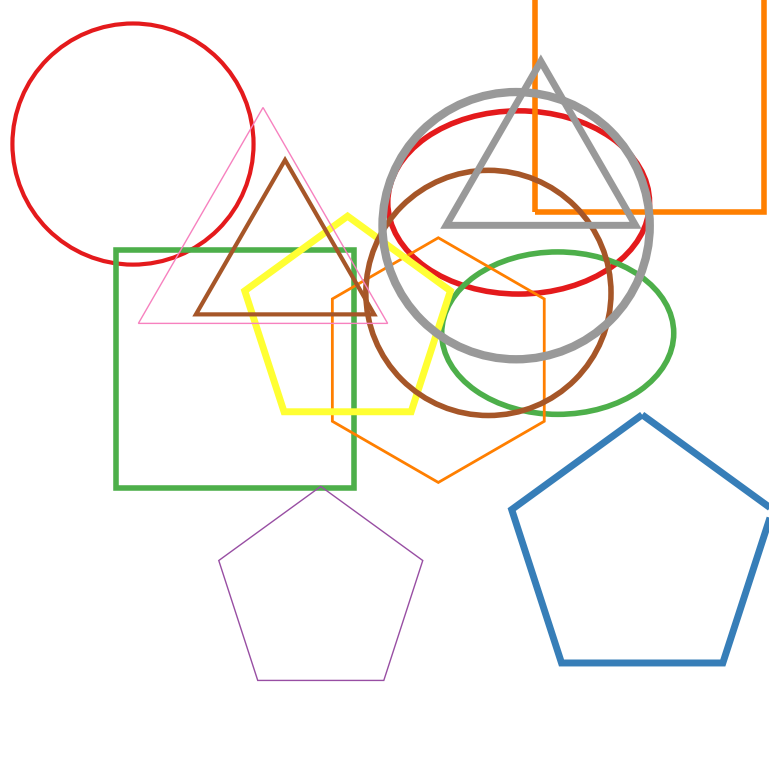[{"shape": "circle", "thickness": 1.5, "radius": 0.78, "center": [0.173, 0.813]}, {"shape": "oval", "thickness": 2, "radius": 0.85, "center": [0.674, 0.737]}, {"shape": "pentagon", "thickness": 2.5, "radius": 0.89, "center": [0.834, 0.283]}, {"shape": "square", "thickness": 2, "radius": 0.77, "center": [0.305, 0.52]}, {"shape": "oval", "thickness": 2, "radius": 0.75, "center": [0.724, 0.567]}, {"shape": "pentagon", "thickness": 0.5, "radius": 0.7, "center": [0.417, 0.229]}, {"shape": "hexagon", "thickness": 1, "radius": 0.79, "center": [0.569, 0.532]}, {"shape": "square", "thickness": 2, "radius": 0.74, "center": [0.844, 0.873]}, {"shape": "pentagon", "thickness": 2.5, "radius": 0.7, "center": [0.451, 0.579]}, {"shape": "triangle", "thickness": 1.5, "radius": 0.67, "center": [0.37, 0.659]}, {"shape": "circle", "thickness": 2, "radius": 0.8, "center": [0.634, 0.62]}, {"shape": "triangle", "thickness": 0.5, "radius": 0.93, "center": [0.342, 0.673]}, {"shape": "circle", "thickness": 3, "radius": 0.87, "center": [0.67, 0.707]}, {"shape": "triangle", "thickness": 2.5, "radius": 0.71, "center": [0.702, 0.778]}]